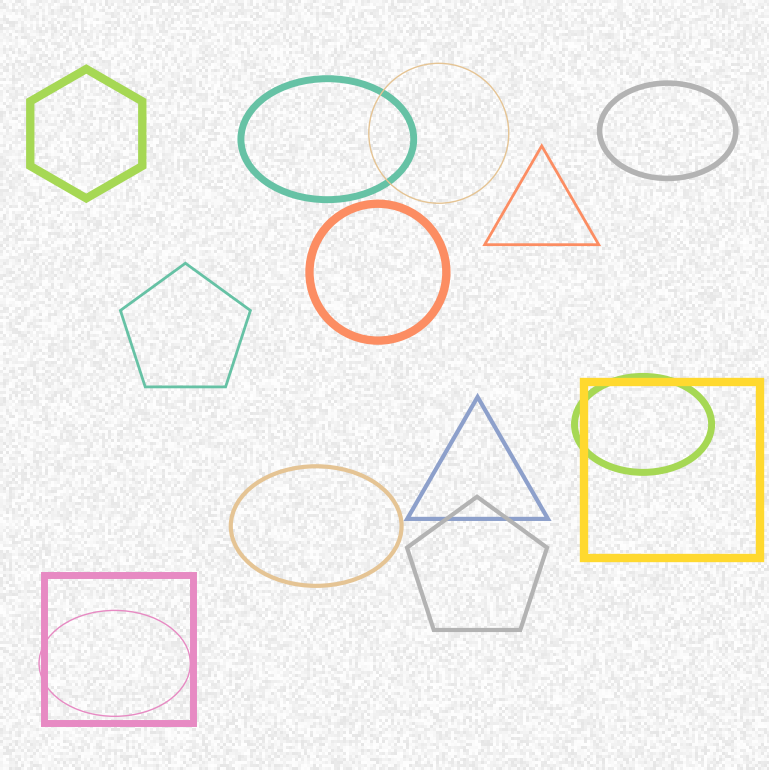[{"shape": "oval", "thickness": 2.5, "radius": 0.56, "center": [0.425, 0.819]}, {"shape": "pentagon", "thickness": 1, "radius": 0.44, "center": [0.241, 0.569]}, {"shape": "circle", "thickness": 3, "radius": 0.44, "center": [0.491, 0.647]}, {"shape": "triangle", "thickness": 1, "radius": 0.43, "center": [0.704, 0.725]}, {"shape": "triangle", "thickness": 1.5, "radius": 0.53, "center": [0.62, 0.379]}, {"shape": "square", "thickness": 2.5, "radius": 0.48, "center": [0.154, 0.157]}, {"shape": "oval", "thickness": 0.5, "radius": 0.49, "center": [0.149, 0.138]}, {"shape": "hexagon", "thickness": 3, "radius": 0.42, "center": [0.112, 0.826]}, {"shape": "oval", "thickness": 2.5, "radius": 0.45, "center": [0.835, 0.449]}, {"shape": "square", "thickness": 3, "radius": 0.57, "center": [0.873, 0.39]}, {"shape": "oval", "thickness": 1.5, "radius": 0.55, "center": [0.411, 0.317]}, {"shape": "circle", "thickness": 0.5, "radius": 0.45, "center": [0.57, 0.827]}, {"shape": "pentagon", "thickness": 1.5, "radius": 0.48, "center": [0.62, 0.259]}, {"shape": "oval", "thickness": 2, "radius": 0.44, "center": [0.867, 0.83]}]